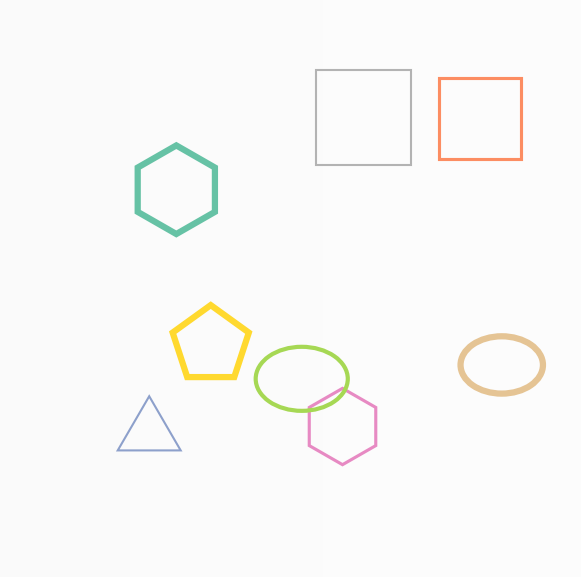[{"shape": "hexagon", "thickness": 3, "radius": 0.38, "center": [0.303, 0.671]}, {"shape": "square", "thickness": 1.5, "radius": 0.35, "center": [0.826, 0.794]}, {"shape": "triangle", "thickness": 1, "radius": 0.31, "center": [0.257, 0.25]}, {"shape": "hexagon", "thickness": 1.5, "radius": 0.33, "center": [0.589, 0.261]}, {"shape": "oval", "thickness": 2, "radius": 0.4, "center": [0.519, 0.343]}, {"shape": "pentagon", "thickness": 3, "radius": 0.34, "center": [0.363, 0.402]}, {"shape": "oval", "thickness": 3, "radius": 0.35, "center": [0.863, 0.367]}, {"shape": "square", "thickness": 1, "radius": 0.41, "center": [0.625, 0.796]}]